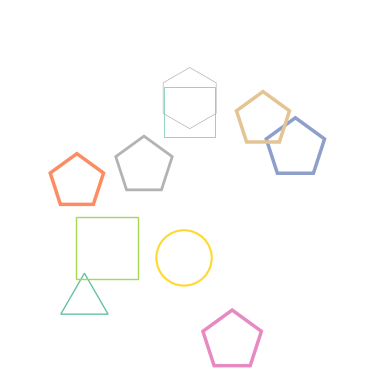[{"shape": "square", "thickness": 0.5, "radius": 0.33, "center": [0.492, 0.71]}, {"shape": "triangle", "thickness": 1, "radius": 0.35, "center": [0.219, 0.219]}, {"shape": "pentagon", "thickness": 2.5, "radius": 0.36, "center": [0.2, 0.528]}, {"shape": "pentagon", "thickness": 2.5, "radius": 0.4, "center": [0.767, 0.614]}, {"shape": "pentagon", "thickness": 2.5, "radius": 0.4, "center": [0.603, 0.115]}, {"shape": "square", "thickness": 1, "radius": 0.4, "center": [0.277, 0.356]}, {"shape": "circle", "thickness": 1.5, "radius": 0.36, "center": [0.478, 0.33]}, {"shape": "pentagon", "thickness": 2.5, "radius": 0.36, "center": [0.683, 0.69]}, {"shape": "pentagon", "thickness": 2, "radius": 0.39, "center": [0.374, 0.569]}, {"shape": "hexagon", "thickness": 0.5, "radius": 0.4, "center": [0.493, 0.745]}]